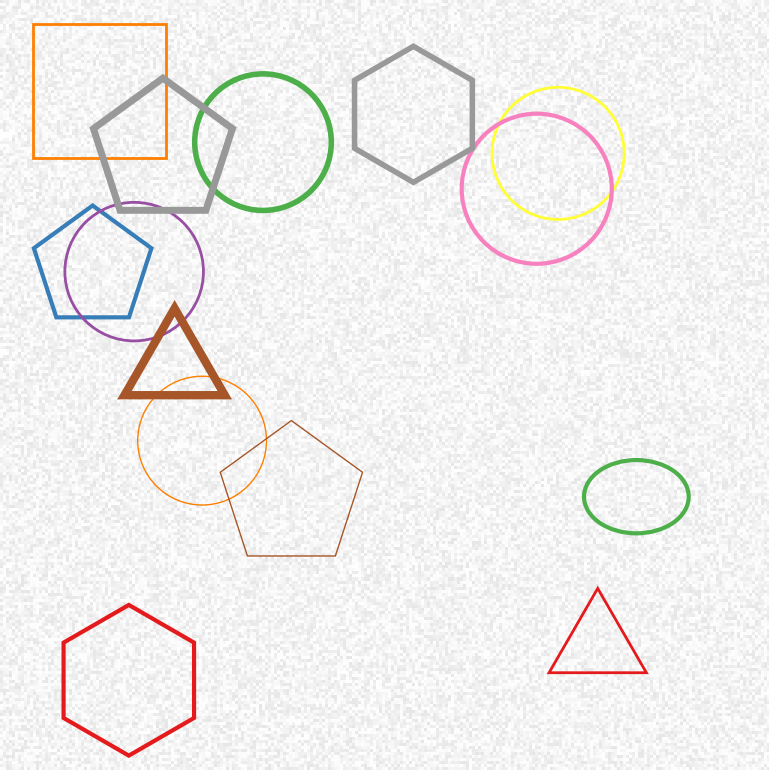[{"shape": "triangle", "thickness": 1, "radius": 0.36, "center": [0.776, 0.163]}, {"shape": "hexagon", "thickness": 1.5, "radius": 0.49, "center": [0.167, 0.117]}, {"shape": "pentagon", "thickness": 1.5, "radius": 0.4, "center": [0.12, 0.653]}, {"shape": "circle", "thickness": 2, "radius": 0.44, "center": [0.342, 0.815]}, {"shape": "oval", "thickness": 1.5, "radius": 0.34, "center": [0.826, 0.355]}, {"shape": "circle", "thickness": 1, "radius": 0.45, "center": [0.174, 0.647]}, {"shape": "circle", "thickness": 0.5, "radius": 0.42, "center": [0.262, 0.428]}, {"shape": "square", "thickness": 1, "radius": 0.43, "center": [0.129, 0.882]}, {"shape": "circle", "thickness": 1, "radius": 0.43, "center": [0.725, 0.801]}, {"shape": "triangle", "thickness": 3, "radius": 0.38, "center": [0.227, 0.524]}, {"shape": "pentagon", "thickness": 0.5, "radius": 0.49, "center": [0.378, 0.357]}, {"shape": "circle", "thickness": 1.5, "radius": 0.49, "center": [0.697, 0.755]}, {"shape": "hexagon", "thickness": 2, "radius": 0.44, "center": [0.537, 0.852]}, {"shape": "pentagon", "thickness": 2.5, "radius": 0.47, "center": [0.212, 0.804]}]